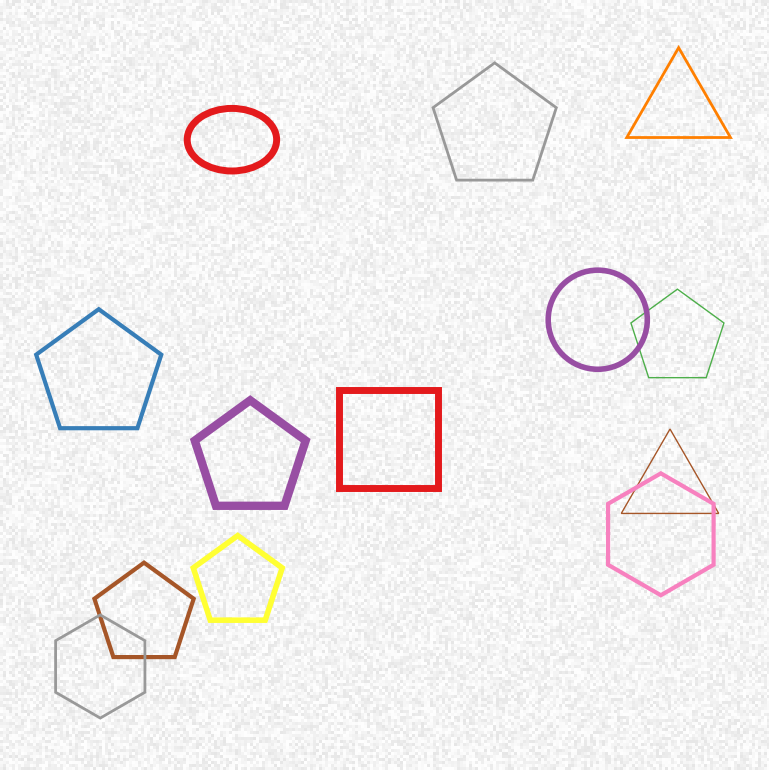[{"shape": "oval", "thickness": 2.5, "radius": 0.29, "center": [0.301, 0.819]}, {"shape": "square", "thickness": 2.5, "radius": 0.32, "center": [0.505, 0.429]}, {"shape": "pentagon", "thickness": 1.5, "radius": 0.43, "center": [0.128, 0.513]}, {"shape": "pentagon", "thickness": 0.5, "radius": 0.32, "center": [0.88, 0.561]}, {"shape": "pentagon", "thickness": 3, "radius": 0.38, "center": [0.325, 0.404]}, {"shape": "circle", "thickness": 2, "radius": 0.32, "center": [0.776, 0.585]}, {"shape": "triangle", "thickness": 1, "radius": 0.39, "center": [0.881, 0.86]}, {"shape": "pentagon", "thickness": 2, "radius": 0.3, "center": [0.309, 0.244]}, {"shape": "pentagon", "thickness": 1.5, "radius": 0.34, "center": [0.187, 0.201]}, {"shape": "triangle", "thickness": 0.5, "radius": 0.37, "center": [0.87, 0.37]}, {"shape": "hexagon", "thickness": 1.5, "radius": 0.4, "center": [0.858, 0.306]}, {"shape": "hexagon", "thickness": 1, "radius": 0.33, "center": [0.13, 0.134]}, {"shape": "pentagon", "thickness": 1, "radius": 0.42, "center": [0.642, 0.834]}]